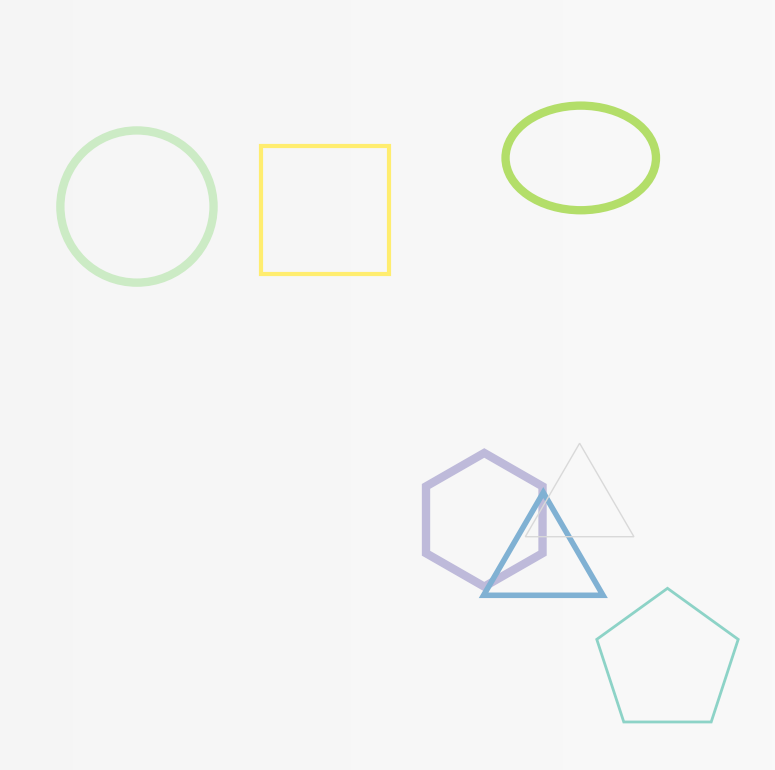[{"shape": "pentagon", "thickness": 1, "radius": 0.48, "center": [0.861, 0.14]}, {"shape": "hexagon", "thickness": 3, "radius": 0.43, "center": [0.625, 0.325]}, {"shape": "triangle", "thickness": 2, "radius": 0.44, "center": [0.701, 0.271]}, {"shape": "oval", "thickness": 3, "radius": 0.49, "center": [0.749, 0.795]}, {"shape": "triangle", "thickness": 0.5, "radius": 0.4, "center": [0.748, 0.343]}, {"shape": "circle", "thickness": 3, "radius": 0.49, "center": [0.177, 0.732]}, {"shape": "square", "thickness": 1.5, "radius": 0.41, "center": [0.419, 0.727]}]